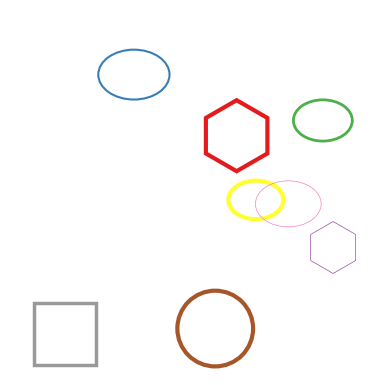[{"shape": "hexagon", "thickness": 3, "radius": 0.46, "center": [0.615, 0.648]}, {"shape": "oval", "thickness": 1.5, "radius": 0.46, "center": [0.348, 0.806]}, {"shape": "oval", "thickness": 2, "radius": 0.38, "center": [0.839, 0.687]}, {"shape": "hexagon", "thickness": 0.5, "radius": 0.34, "center": [0.865, 0.357]}, {"shape": "oval", "thickness": 3, "radius": 0.36, "center": [0.665, 0.481]}, {"shape": "circle", "thickness": 3, "radius": 0.49, "center": [0.559, 0.147]}, {"shape": "oval", "thickness": 0.5, "radius": 0.43, "center": [0.749, 0.471]}, {"shape": "square", "thickness": 2.5, "radius": 0.4, "center": [0.169, 0.132]}]